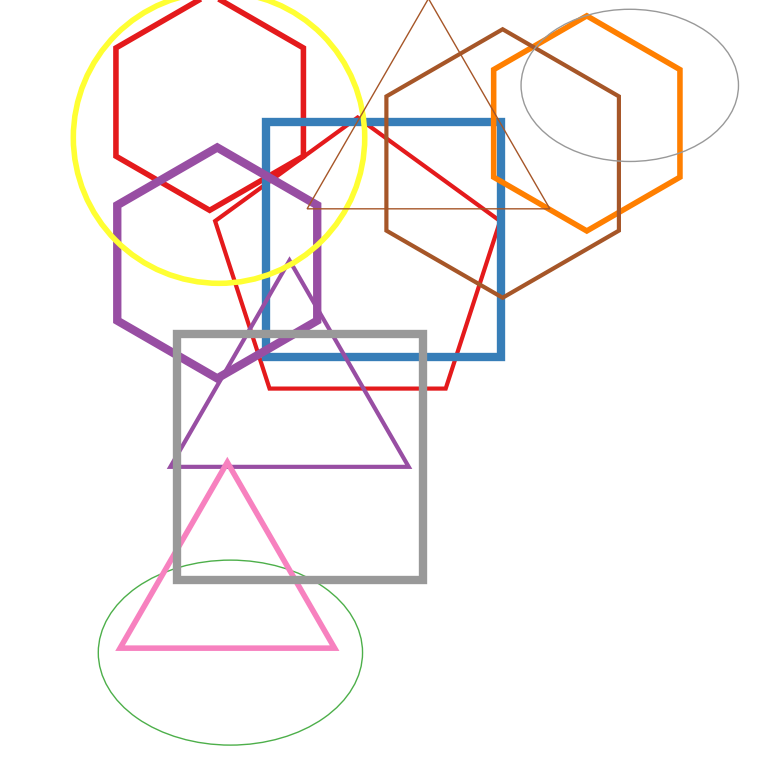[{"shape": "pentagon", "thickness": 1.5, "radius": 0.97, "center": [0.464, 0.653]}, {"shape": "hexagon", "thickness": 2, "radius": 0.7, "center": [0.272, 0.867]}, {"shape": "square", "thickness": 3, "radius": 0.76, "center": [0.498, 0.689]}, {"shape": "oval", "thickness": 0.5, "radius": 0.86, "center": [0.299, 0.152]}, {"shape": "triangle", "thickness": 1.5, "radius": 0.89, "center": [0.376, 0.483]}, {"shape": "hexagon", "thickness": 3, "radius": 0.75, "center": [0.282, 0.659]}, {"shape": "hexagon", "thickness": 2, "radius": 0.7, "center": [0.762, 0.84]}, {"shape": "circle", "thickness": 2, "radius": 0.95, "center": [0.284, 0.821]}, {"shape": "hexagon", "thickness": 1.5, "radius": 0.87, "center": [0.653, 0.788]}, {"shape": "triangle", "thickness": 0.5, "radius": 0.91, "center": [0.556, 0.82]}, {"shape": "triangle", "thickness": 2, "radius": 0.8, "center": [0.295, 0.239]}, {"shape": "square", "thickness": 3, "radius": 0.8, "center": [0.39, 0.407]}, {"shape": "oval", "thickness": 0.5, "radius": 0.71, "center": [0.818, 0.889]}]